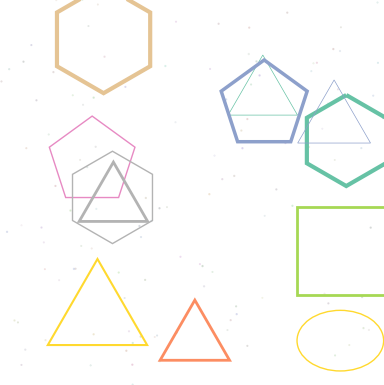[{"shape": "triangle", "thickness": 0.5, "radius": 0.52, "center": [0.683, 0.753]}, {"shape": "hexagon", "thickness": 3, "radius": 0.59, "center": [0.899, 0.635]}, {"shape": "triangle", "thickness": 2, "radius": 0.52, "center": [0.506, 0.116]}, {"shape": "triangle", "thickness": 0.5, "radius": 0.55, "center": [0.868, 0.683]}, {"shape": "pentagon", "thickness": 2.5, "radius": 0.59, "center": [0.686, 0.727]}, {"shape": "pentagon", "thickness": 1, "radius": 0.58, "center": [0.239, 0.582]}, {"shape": "square", "thickness": 2, "radius": 0.57, "center": [0.886, 0.348]}, {"shape": "oval", "thickness": 1, "radius": 0.56, "center": [0.884, 0.115]}, {"shape": "triangle", "thickness": 1.5, "radius": 0.74, "center": [0.253, 0.178]}, {"shape": "hexagon", "thickness": 3, "radius": 0.7, "center": [0.269, 0.898]}, {"shape": "triangle", "thickness": 2, "radius": 0.51, "center": [0.295, 0.476]}, {"shape": "hexagon", "thickness": 1, "radius": 0.6, "center": [0.292, 0.487]}]